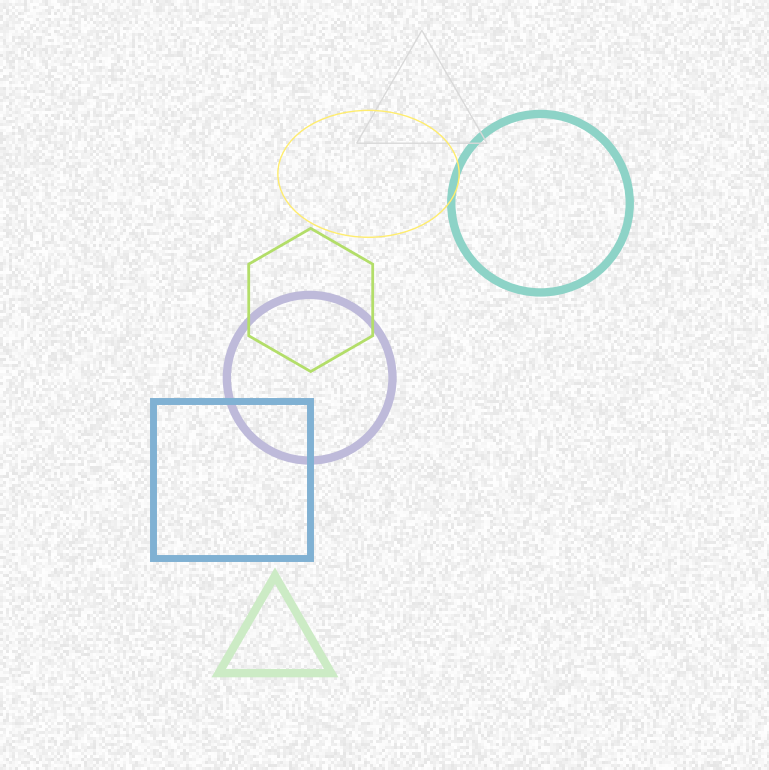[{"shape": "circle", "thickness": 3, "radius": 0.58, "center": [0.702, 0.736]}, {"shape": "circle", "thickness": 3, "radius": 0.54, "center": [0.402, 0.509]}, {"shape": "square", "thickness": 2.5, "radius": 0.51, "center": [0.301, 0.378]}, {"shape": "hexagon", "thickness": 1, "radius": 0.46, "center": [0.404, 0.61]}, {"shape": "triangle", "thickness": 0.5, "radius": 0.49, "center": [0.548, 0.863]}, {"shape": "triangle", "thickness": 3, "radius": 0.42, "center": [0.357, 0.168]}, {"shape": "oval", "thickness": 0.5, "radius": 0.59, "center": [0.479, 0.774]}]